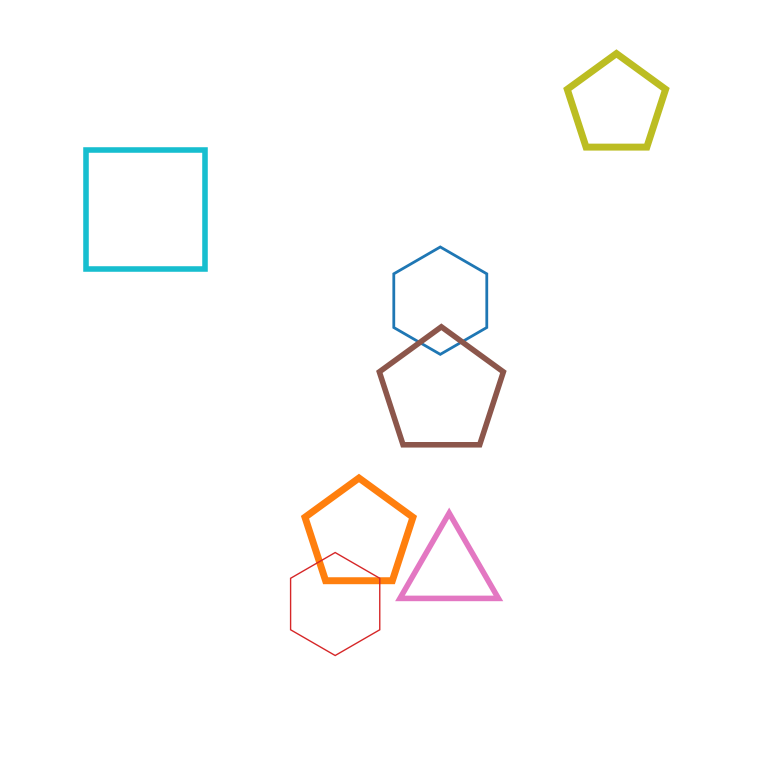[{"shape": "hexagon", "thickness": 1, "radius": 0.35, "center": [0.572, 0.61]}, {"shape": "pentagon", "thickness": 2.5, "radius": 0.37, "center": [0.466, 0.305]}, {"shape": "hexagon", "thickness": 0.5, "radius": 0.33, "center": [0.435, 0.216]}, {"shape": "pentagon", "thickness": 2, "radius": 0.42, "center": [0.573, 0.491]}, {"shape": "triangle", "thickness": 2, "radius": 0.37, "center": [0.583, 0.26]}, {"shape": "pentagon", "thickness": 2.5, "radius": 0.34, "center": [0.801, 0.863]}, {"shape": "square", "thickness": 2, "radius": 0.39, "center": [0.189, 0.728]}]